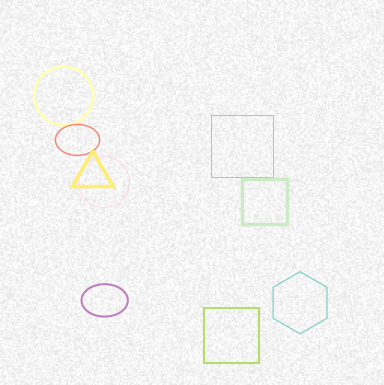[{"shape": "hexagon", "thickness": 1, "radius": 0.4, "center": [0.779, 0.214]}, {"shape": "circle", "thickness": 2, "radius": 0.38, "center": [0.166, 0.751]}, {"shape": "oval", "thickness": 1, "radius": 0.29, "center": [0.201, 0.637]}, {"shape": "square", "thickness": 0.5, "radius": 0.41, "center": [0.629, 0.621]}, {"shape": "square", "thickness": 1.5, "radius": 0.36, "center": [0.602, 0.13]}, {"shape": "circle", "thickness": 0.5, "radius": 0.33, "center": [0.27, 0.527]}, {"shape": "oval", "thickness": 1.5, "radius": 0.3, "center": [0.272, 0.22]}, {"shape": "square", "thickness": 2.5, "radius": 0.29, "center": [0.687, 0.477]}, {"shape": "triangle", "thickness": 2.5, "radius": 0.31, "center": [0.241, 0.546]}]